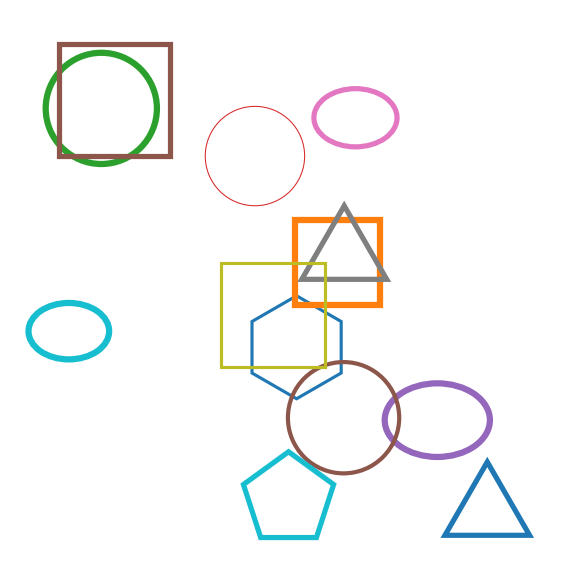[{"shape": "triangle", "thickness": 2.5, "radius": 0.42, "center": [0.844, 0.115]}, {"shape": "hexagon", "thickness": 1.5, "radius": 0.45, "center": [0.514, 0.398]}, {"shape": "square", "thickness": 3, "radius": 0.37, "center": [0.585, 0.545]}, {"shape": "circle", "thickness": 3, "radius": 0.48, "center": [0.175, 0.811]}, {"shape": "circle", "thickness": 0.5, "radius": 0.43, "center": [0.441, 0.729]}, {"shape": "oval", "thickness": 3, "radius": 0.46, "center": [0.757, 0.272]}, {"shape": "square", "thickness": 2.5, "radius": 0.48, "center": [0.198, 0.826]}, {"shape": "circle", "thickness": 2, "radius": 0.48, "center": [0.595, 0.276]}, {"shape": "oval", "thickness": 2.5, "radius": 0.36, "center": [0.616, 0.795]}, {"shape": "triangle", "thickness": 2.5, "radius": 0.42, "center": [0.596, 0.558]}, {"shape": "square", "thickness": 1.5, "radius": 0.45, "center": [0.473, 0.454]}, {"shape": "pentagon", "thickness": 2.5, "radius": 0.41, "center": [0.5, 0.135]}, {"shape": "oval", "thickness": 3, "radius": 0.35, "center": [0.119, 0.426]}]